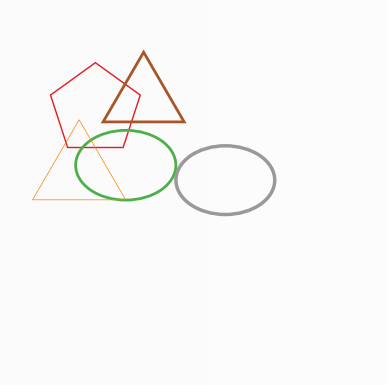[{"shape": "pentagon", "thickness": 1, "radius": 0.61, "center": [0.246, 0.715]}, {"shape": "oval", "thickness": 2, "radius": 0.65, "center": [0.325, 0.571]}, {"shape": "triangle", "thickness": 0.5, "radius": 0.69, "center": [0.204, 0.55]}, {"shape": "triangle", "thickness": 2, "radius": 0.6, "center": [0.371, 0.744]}, {"shape": "oval", "thickness": 2.5, "radius": 0.64, "center": [0.581, 0.532]}]